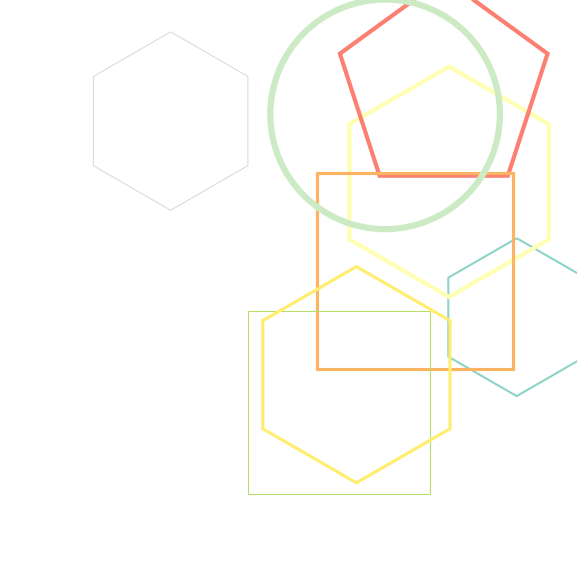[{"shape": "hexagon", "thickness": 1, "radius": 0.68, "center": [0.895, 0.45]}, {"shape": "hexagon", "thickness": 2, "radius": 1.0, "center": [0.778, 0.684]}, {"shape": "pentagon", "thickness": 2, "radius": 0.95, "center": [0.768, 0.848]}, {"shape": "square", "thickness": 1.5, "radius": 0.85, "center": [0.718, 0.53]}, {"shape": "square", "thickness": 0.5, "radius": 0.79, "center": [0.587, 0.303]}, {"shape": "hexagon", "thickness": 0.5, "radius": 0.77, "center": [0.295, 0.79]}, {"shape": "circle", "thickness": 3, "radius": 0.99, "center": [0.667, 0.801]}, {"shape": "hexagon", "thickness": 1.5, "radius": 0.94, "center": [0.617, 0.35]}]